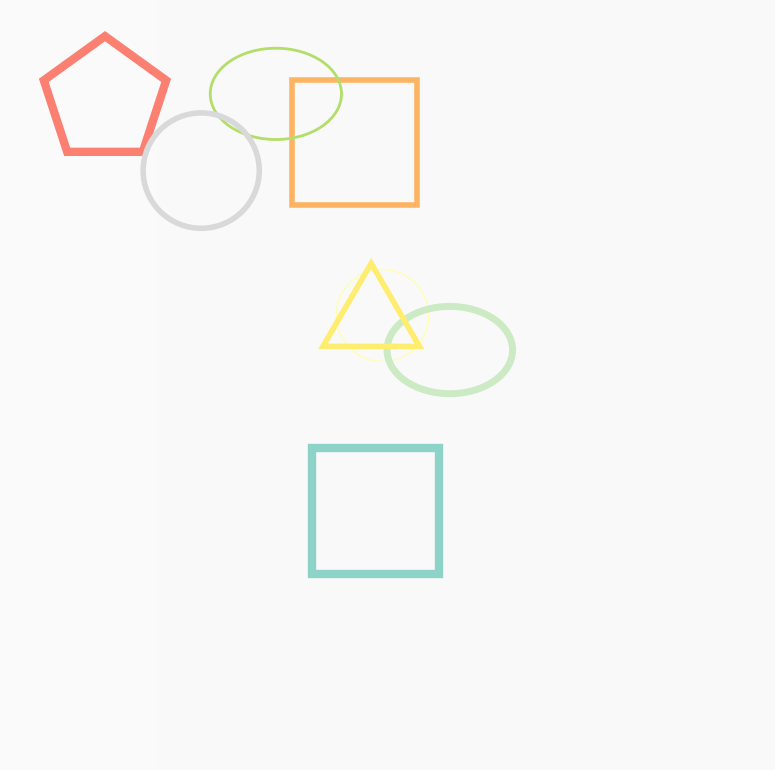[{"shape": "square", "thickness": 3, "radius": 0.41, "center": [0.485, 0.337]}, {"shape": "circle", "thickness": 0.5, "radius": 0.3, "center": [0.493, 0.59]}, {"shape": "pentagon", "thickness": 3, "radius": 0.42, "center": [0.135, 0.87]}, {"shape": "square", "thickness": 2, "radius": 0.4, "center": [0.457, 0.815]}, {"shape": "oval", "thickness": 1, "radius": 0.42, "center": [0.356, 0.878]}, {"shape": "circle", "thickness": 2, "radius": 0.37, "center": [0.26, 0.778]}, {"shape": "oval", "thickness": 2.5, "radius": 0.4, "center": [0.58, 0.545]}, {"shape": "triangle", "thickness": 2, "radius": 0.36, "center": [0.479, 0.586]}]